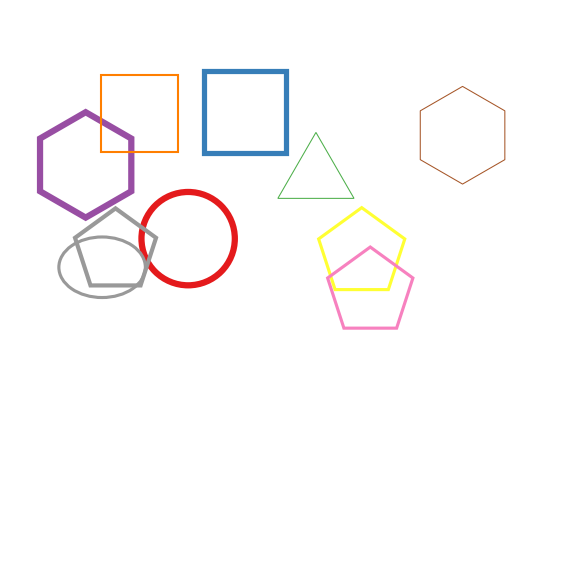[{"shape": "circle", "thickness": 3, "radius": 0.4, "center": [0.326, 0.586]}, {"shape": "square", "thickness": 2.5, "radius": 0.35, "center": [0.424, 0.805]}, {"shape": "triangle", "thickness": 0.5, "radius": 0.38, "center": [0.547, 0.694]}, {"shape": "hexagon", "thickness": 3, "radius": 0.46, "center": [0.148, 0.714]}, {"shape": "square", "thickness": 1, "radius": 0.33, "center": [0.241, 0.802]}, {"shape": "pentagon", "thickness": 1.5, "radius": 0.39, "center": [0.626, 0.561]}, {"shape": "hexagon", "thickness": 0.5, "radius": 0.42, "center": [0.801, 0.765]}, {"shape": "pentagon", "thickness": 1.5, "radius": 0.39, "center": [0.641, 0.494]}, {"shape": "oval", "thickness": 1.5, "radius": 0.37, "center": [0.177, 0.536]}, {"shape": "pentagon", "thickness": 2, "radius": 0.37, "center": [0.2, 0.565]}]